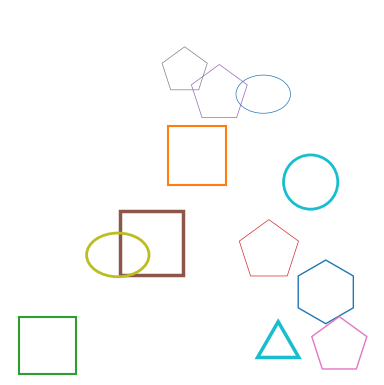[{"shape": "hexagon", "thickness": 1, "radius": 0.41, "center": [0.846, 0.242]}, {"shape": "oval", "thickness": 0.5, "radius": 0.35, "center": [0.684, 0.755]}, {"shape": "square", "thickness": 1.5, "radius": 0.38, "center": [0.511, 0.596]}, {"shape": "square", "thickness": 1.5, "radius": 0.37, "center": [0.123, 0.103]}, {"shape": "pentagon", "thickness": 0.5, "radius": 0.4, "center": [0.698, 0.349]}, {"shape": "pentagon", "thickness": 0.5, "radius": 0.38, "center": [0.57, 0.756]}, {"shape": "square", "thickness": 2.5, "radius": 0.41, "center": [0.394, 0.37]}, {"shape": "pentagon", "thickness": 1, "radius": 0.38, "center": [0.881, 0.102]}, {"shape": "pentagon", "thickness": 0.5, "radius": 0.31, "center": [0.48, 0.817]}, {"shape": "oval", "thickness": 2, "radius": 0.41, "center": [0.306, 0.338]}, {"shape": "circle", "thickness": 2, "radius": 0.35, "center": [0.807, 0.527]}, {"shape": "triangle", "thickness": 2.5, "radius": 0.31, "center": [0.723, 0.103]}]